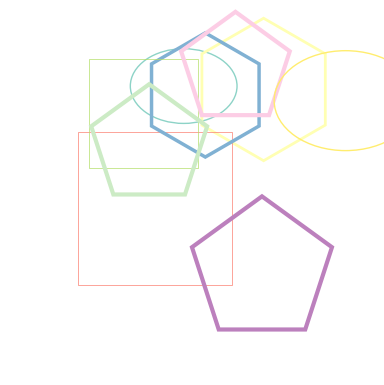[{"shape": "oval", "thickness": 1, "radius": 0.69, "center": [0.477, 0.776]}, {"shape": "hexagon", "thickness": 2, "radius": 0.93, "center": [0.685, 0.768]}, {"shape": "square", "thickness": 0.5, "radius": 1.0, "center": [0.403, 0.458]}, {"shape": "hexagon", "thickness": 2.5, "radius": 0.81, "center": [0.533, 0.753]}, {"shape": "square", "thickness": 0.5, "radius": 0.71, "center": [0.374, 0.706]}, {"shape": "pentagon", "thickness": 3, "radius": 0.74, "center": [0.612, 0.821]}, {"shape": "pentagon", "thickness": 3, "radius": 0.96, "center": [0.68, 0.299]}, {"shape": "pentagon", "thickness": 3, "radius": 0.79, "center": [0.387, 0.623]}, {"shape": "oval", "thickness": 1, "radius": 0.93, "center": [0.898, 0.739]}]